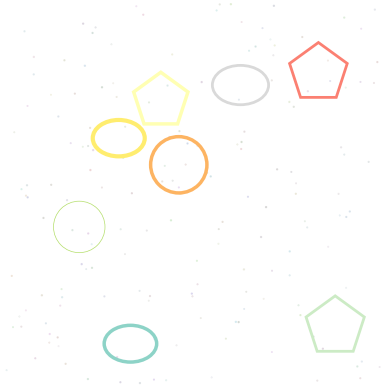[{"shape": "oval", "thickness": 2.5, "radius": 0.34, "center": [0.339, 0.107]}, {"shape": "pentagon", "thickness": 2.5, "radius": 0.37, "center": [0.418, 0.738]}, {"shape": "pentagon", "thickness": 2, "radius": 0.39, "center": [0.827, 0.811]}, {"shape": "circle", "thickness": 2.5, "radius": 0.37, "center": [0.464, 0.572]}, {"shape": "circle", "thickness": 0.5, "radius": 0.33, "center": [0.206, 0.411]}, {"shape": "oval", "thickness": 2, "radius": 0.37, "center": [0.625, 0.779]}, {"shape": "pentagon", "thickness": 2, "radius": 0.4, "center": [0.871, 0.152]}, {"shape": "oval", "thickness": 3, "radius": 0.34, "center": [0.308, 0.641]}]